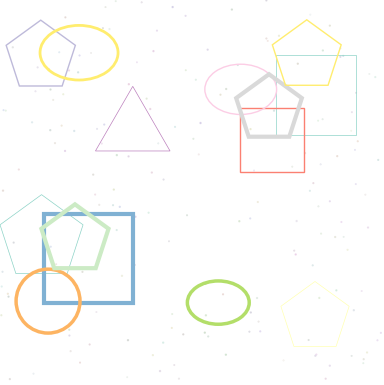[{"shape": "pentagon", "thickness": 0.5, "radius": 0.57, "center": [0.108, 0.381]}, {"shape": "square", "thickness": 0.5, "radius": 0.52, "center": [0.821, 0.754]}, {"shape": "pentagon", "thickness": 0.5, "radius": 0.47, "center": [0.818, 0.176]}, {"shape": "pentagon", "thickness": 1, "radius": 0.47, "center": [0.106, 0.853]}, {"shape": "square", "thickness": 1, "radius": 0.42, "center": [0.707, 0.637]}, {"shape": "square", "thickness": 3, "radius": 0.58, "center": [0.229, 0.329]}, {"shape": "circle", "thickness": 2.5, "radius": 0.42, "center": [0.125, 0.218]}, {"shape": "oval", "thickness": 2.5, "radius": 0.4, "center": [0.567, 0.214]}, {"shape": "oval", "thickness": 1, "radius": 0.47, "center": [0.625, 0.768]}, {"shape": "pentagon", "thickness": 3, "radius": 0.45, "center": [0.699, 0.717]}, {"shape": "triangle", "thickness": 0.5, "radius": 0.56, "center": [0.345, 0.664]}, {"shape": "pentagon", "thickness": 3, "radius": 0.46, "center": [0.195, 0.378]}, {"shape": "pentagon", "thickness": 1, "radius": 0.47, "center": [0.797, 0.855]}, {"shape": "oval", "thickness": 2, "radius": 0.51, "center": [0.205, 0.863]}]